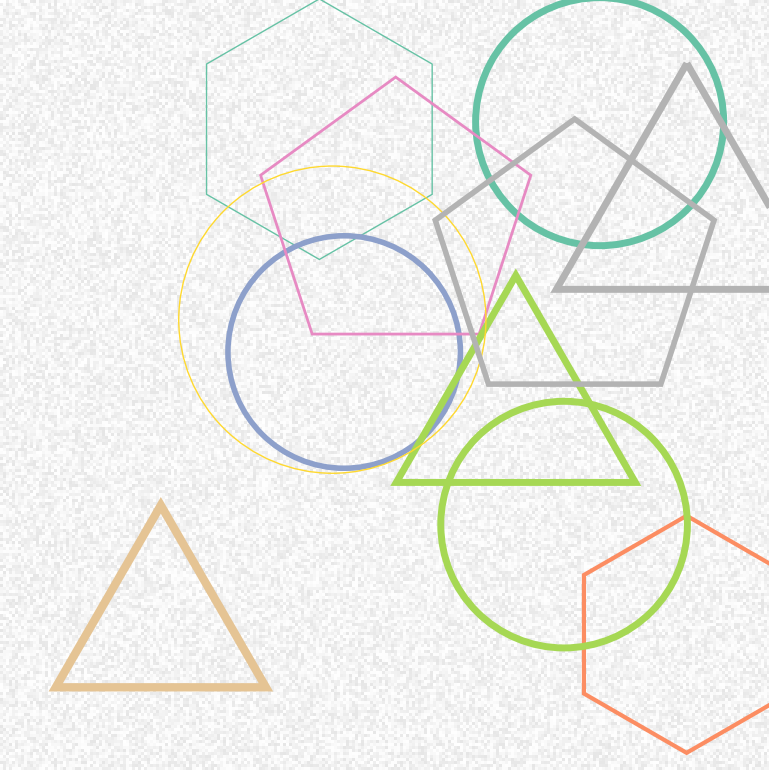[{"shape": "circle", "thickness": 2.5, "radius": 0.81, "center": [0.779, 0.842]}, {"shape": "hexagon", "thickness": 0.5, "radius": 0.85, "center": [0.415, 0.832]}, {"shape": "hexagon", "thickness": 1.5, "radius": 0.77, "center": [0.892, 0.176]}, {"shape": "circle", "thickness": 2, "radius": 0.75, "center": [0.447, 0.543]}, {"shape": "pentagon", "thickness": 1, "radius": 0.92, "center": [0.514, 0.715]}, {"shape": "triangle", "thickness": 2.5, "radius": 0.9, "center": [0.67, 0.463]}, {"shape": "circle", "thickness": 2.5, "radius": 0.8, "center": [0.733, 0.319]}, {"shape": "circle", "thickness": 0.5, "radius": 1.0, "center": [0.432, 0.585]}, {"shape": "triangle", "thickness": 3, "radius": 0.79, "center": [0.209, 0.186]}, {"shape": "triangle", "thickness": 2.5, "radius": 0.98, "center": [0.892, 0.722]}, {"shape": "pentagon", "thickness": 2, "radius": 0.95, "center": [0.746, 0.655]}]